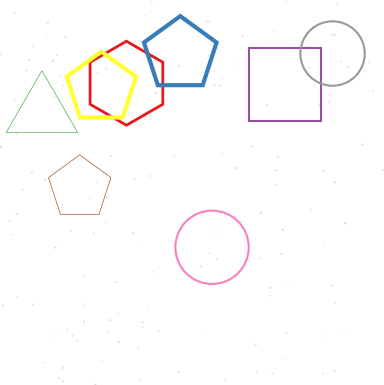[{"shape": "hexagon", "thickness": 2, "radius": 0.55, "center": [0.328, 0.784]}, {"shape": "pentagon", "thickness": 3, "radius": 0.5, "center": [0.468, 0.859]}, {"shape": "triangle", "thickness": 0.5, "radius": 0.54, "center": [0.109, 0.709]}, {"shape": "square", "thickness": 1.5, "radius": 0.47, "center": [0.741, 0.781]}, {"shape": "pentagon", "thickness": 3, "radius": 0.47, "center": [0.263, 0.771]}, {"shape": "pentagon", "thickness": 0.5, "radius": 0.43, "center": [0.207, 0.512]}, {"shape": "circle", "thickness": 1.5, "radius": 0.48, "center": [0.551, 0.358]}, {"shape": "circle", "thickness": 1.5, "radius": 0.42, "center": [0.864, 0.861]}]